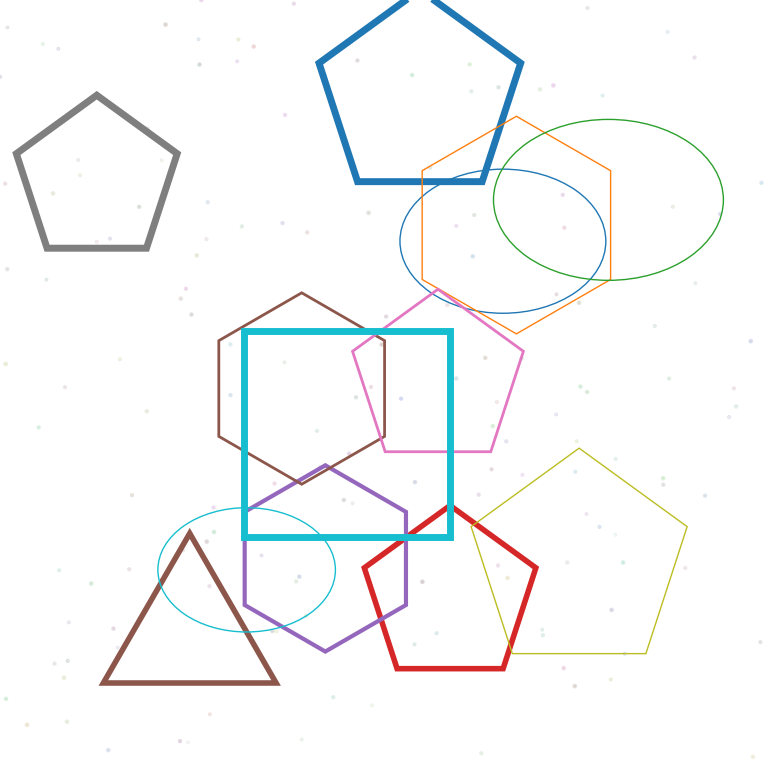[{"shape": "pentagon", "thickness": 2.5, "radius": 0.69, "center": [0.545, 0.875]}, {"shape": "oval", "thickness": 0.5, "radius": 0.67, "center": [0.653, 0.687]}, {"shape": "hexagon", "thickness": 0.5, "radius": 0.71, "center": [0.671, 0.708]}, {"shape": "oval", "thickness": 0.5, "radius": 0.75, "center": [0.79, 0.74]}, {"shape": "pentagon", "thickness": 2, "radius": 0.59, "center": [0.585, 0.226]}, {"shape": "hexagon", "thickness": 1.5, "radius": 0.6, "center": [0.423, 0.275]}, {"shape": "triangle", "thickness": 2, "radius": 0.65, "center": [0.246, 0.178]}, {"shape": "hexagon", "thickness": 1, "radius": 0.62, "center": [0.392, 0.495]}, {"shape": "pentagon", "thickness": 1, "radius": 0.58, "center": [0.569, 0.508]}, {"shape": "pentagon", "thickness": 2.5, "radius": 0.55, "center": [0.126, 0.766]}, {"shape": "pentagon", "thickness": 0.5, "radius": 0.74, "center": [0.752, 0.27]}, {"shape": "oval", "thickness": 0.5, "radius": 0.58, "center": [0.32, 0.26]}, {"shape": "square", "thickness": 2.5, "radius": 0.67, "center": [0.451, 0.436]}]